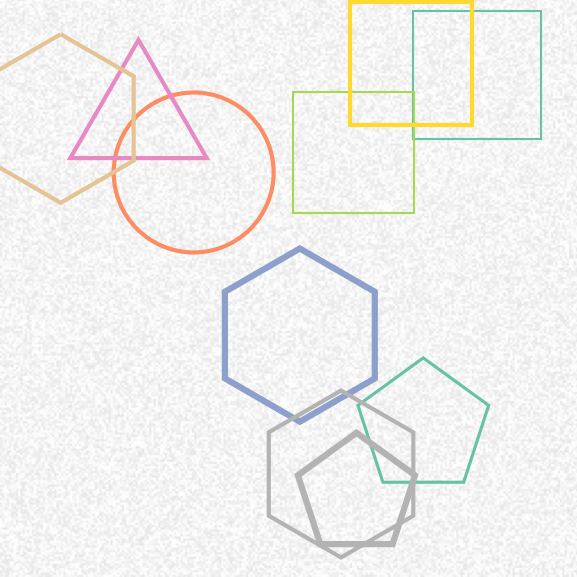[{"shape": "square", "thickness": 1, "radius": 0.56, "center": [0.826, 0.869]}, {"shape": "pentagon", "thickness": 1.5, "radius": 0.6, "center": [0.733, 0.26]}, {"shape": "circle", "thickness": 2, "radius": 0.69, "center": [0.335, 0.7]}, {"shape": "hexagon", "thickness": 3, "radius": 0.75, "center": [0.519, 0.419]}, {"shape": "triangle", "thickness": 2, "radius": 0.68, "center": [0.24, 0.794]}, {"shape": "square", "thickness": 1, "radius": 0.52, "center": [0.612, 0.734]}, {"shape": "square", "thickness": 2, "radius": 0.53, "center": [0.712, 0.889]}, {"shape": "hexagon", "thickness": 2, "radius": 0.73, "center": [0.105, 0.794]}, {"shape": "pentagon", "thickness": 3, "radius": 0.53, "center": [0.617, 0.143]}, {"shape": "hexagon", "thickness": 2, "radius": 0.72, "center": [0.591, 0.178]}]